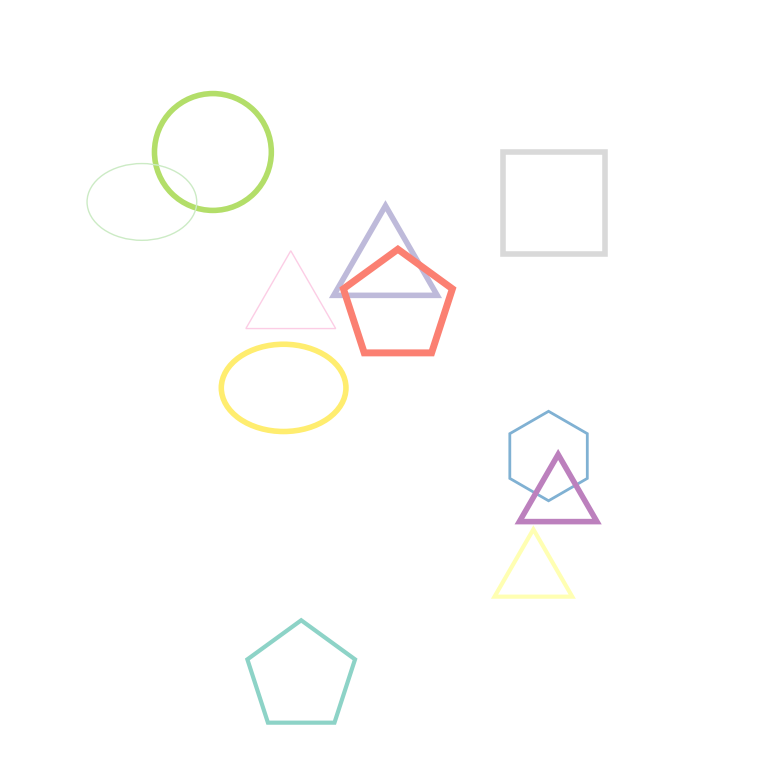[{"shape": "pentagon", "thickness": 1.5, "radius": 0.37, "center": [0.391, 0.121]}, {"shape": "triangle", "thickness": 1.5, "radius": 0.29, "center": [0.693, 0.254]}, {"shape": "triangle", "thickness": 2, "radius": 0.39, "center": [0.501, 0.655]}, {"shape": "pentagon", "thickness": 2.5, "radius": 0.37, "center": [0.517, 0.602]}, {"shape": "hexagon", "thickness": 1, "radius": 0.29, "center": [0.712, 0.408]}, {"shape": "circle", "thickness": 2, "radius": 0.38, "center": [0.276, 0.803]}, {"shape": "triangle", "thickness": 0.5, "radius": 0.34, "center": [0.378, 0.607]}, {"shape": "square", "thickness": 2, "radius": 0.33, "center": [0.719, 0.736]}, {"shape": "triangle", "thickness": 2, "radius": 0.29, "center": [0.725, 0.352]}, {"shape": "oval", "thickness": 0.5, "radius": 0.36, "center": [0.184, 0.738]}, {"shape": "oval", "thickness": 2, "radius": 0.4, "center": [0.368, 0.496]}]